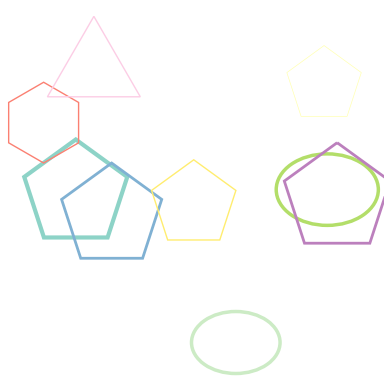[{"shape": "pentagon", "thickness": 3, "radius": 0.7, "center": [0.197, 0.497]}, {"shape": "pentagon", "thickness": 0.5, "radius": 0.51, "center": [0.842, 0.78]}, {"shape": "hexagon", "thickness": 1, "radius": 0.52, "center": [0.113, 0.681]}, {"shape": "pentagon", "thickness": 2, "radius": 0.68, "center": [0.29, 0.44]}, {"shape": "oval", "thickness": 2.5, "radius": 0.66, "center": [0.85, 0.507]}, {"shape": "triangle", "thickness": 1, "radius": 0.7, "center": [0.244, 0.818]}, {"shape": "pentagon", "thickness": 2, "radius": 0.72, "center": [0.876, 0.485]}, {"shape": "oval", "thickness": 2.5, "radius": 0.58, "center": [0.612, 0.11]}, {"shape": "pentagon", "thickness": 1, "radius": 0.58, "center": [0.503, 0.47]}]